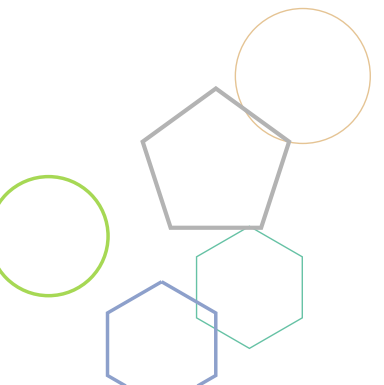[{"shape": "hexagon", "thickness": 1, "radius": 0.79, "center": [0.648, 0.254]}, {"shape": "hexagon", "thickness": 2.5, "radius": 0.81, "center": [0.42, 0.106]}, {"shape": "circle", "thickness": 2.5, "radius": 0.77, "center": [0.126, 0.387]}, {"shape": "circle", "thickness": 1, "radius": 0.88, "center": [0.787, 0.803]}, {"shape": "pentagon", "thickness": 3, "radius": 1.0, "center": [0.561, 0.57]}]